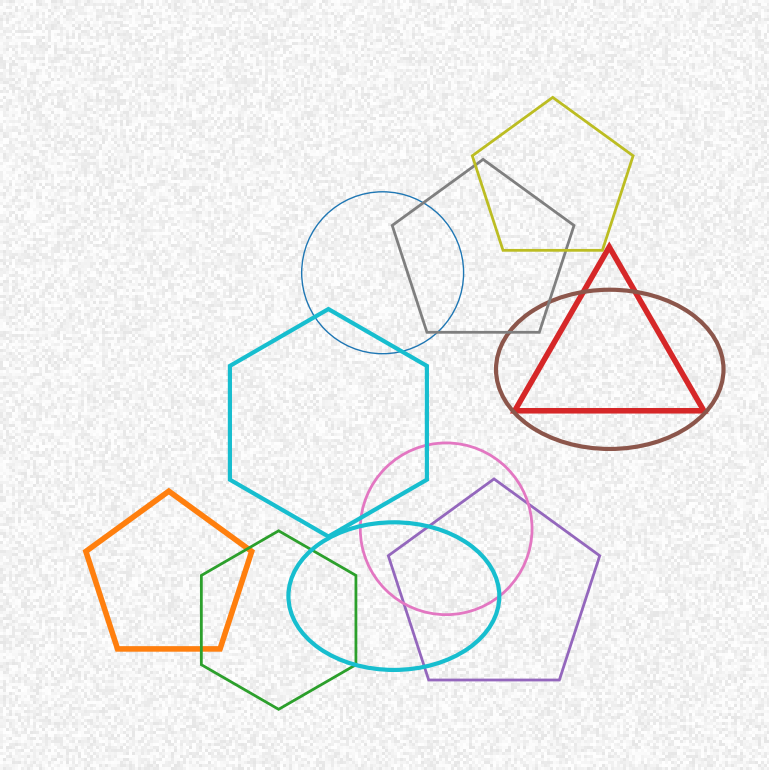[{"shape": "circle", "thickness": 0.5, "radius": 0.53, "center": [0.497, 0.646]}, {"shape": "pentagon", "thickness": 2, "radius": 0.57, "center": [0.219, 0.249]}, {"shape": "hexagon", "thickness": 1, "radius": 0.58, "center": [0.362, 0.195]}, {"shape": "triangle", "thickness": 2, "radius": 0.71, "center": [0.791, 0.537]}, {"shape": "pentagon", "thickness": 1, "radius": 0.72, "center": [0.642, 0.234]}, {"shape": "oval", "thickness": 1.5, "radius": 0.74, "center": [0.792, 0.52]}, {"shape": "circle", "thickness": 1, "radius": 0.56, "center": [0.579, 0.313]}, {"shape": "pentagon", "thickness": 1, "radius": 0.62, "center": [0.627, 0.669]}, {"shape": "pentagon", "thickness": 1, "radius": 0.55, "center": [0.718, 0.764]}, {"shape": "hexagon", "thickness": 1.5, "radius": 0.74, "center": [0.426, 0.451]}, {"shape": "oval", "thickness": 1.5, "radius": 0.68, "center": [0.512, 0.226]}]